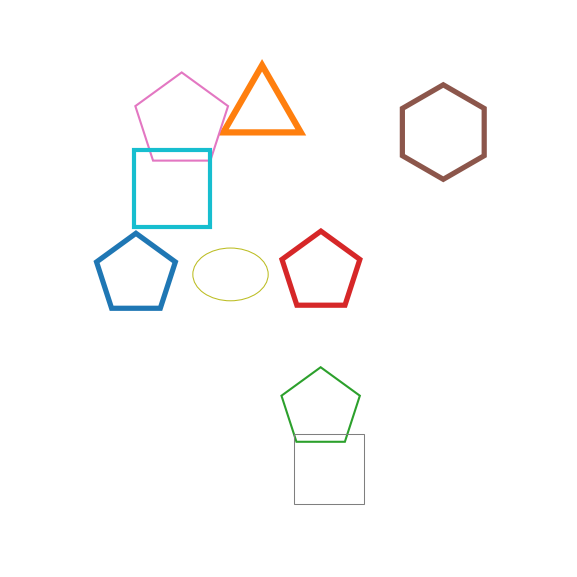[{"shape": "pentagon", "thickness": 2.5, "radius": 0.36, "center": [0.235, 0.523]}, {"shape": "triangle", "thickness": 3, "radius": 0.39, "center": [0.454, 0.809]}, {"shape": "pentagon", "thickness": 1, "radius": 0.36, "center": [0.555, 0.292]}, {"shape": "pentagon", "thickness": 2.5, "radius": 0.35, "center": [0.556, 0.528]}, {"shape": "hexagon", "thickness": 2.5, "radius": 0.41, "center": [0.768, 0.77]}, {"shape": "pentagon", "thickness": 1, "radius": 0.42, "center": [0.315, 0.789]}, {"shape": "square", "thickness": 0.5, "radius": 0.3, "center": [0.569, 0.187]}, {"shape": "oval", "thickness": 0.5, "radius": 0.33, "center": [0.399, 0.524]}, {"shape": "square", "thickness": 2, "radius": 0.33, "center": [0.298, 0.673]}]